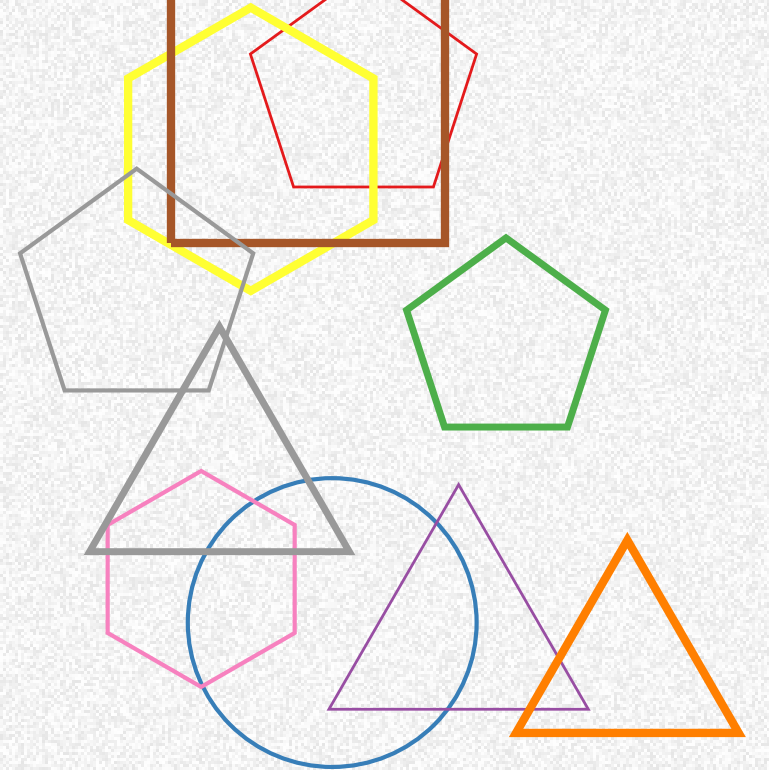[{"shape": "pentagon", "thickness": 1, "radius": 0.77, "center": [0.472, 0.882]}, {"shape": "circle", "thickness": 1.5, "radius": 0.94, "center": [0.431, 0.191]}, {"shape": "pentagon", "thickness": 2.5, "radius": 0.68, "center": [0.657, 0.555]}, {"shape": "triangle", "thickness": 1, "radius": 0.97, "center": [0.596, 0.176]}, {"shape": "triangle", "thickness": 3, "radius": 0.83, "center": [0.815, 0.132]}, {"shape": "hexagon", "thickness": 3, "radius": 0.92, "center": [0.326, 0.806]}, {"shape": "square", "thickness": 3, "radius": 0.89, "center": [0.4, 0.862]}, {"shape": "hexagon", "thickness": 1.5, "radius": 0.7, "center": [0.261, 0.248]}, {"shape": "pentagon", "thickness": 1.5, "radius": 0.8, "center": [0.177, 0.622]}, {"shape": "triangle", "thickness": 2.5, "radius": 0.97, "center": [0.285, 0.381]}]